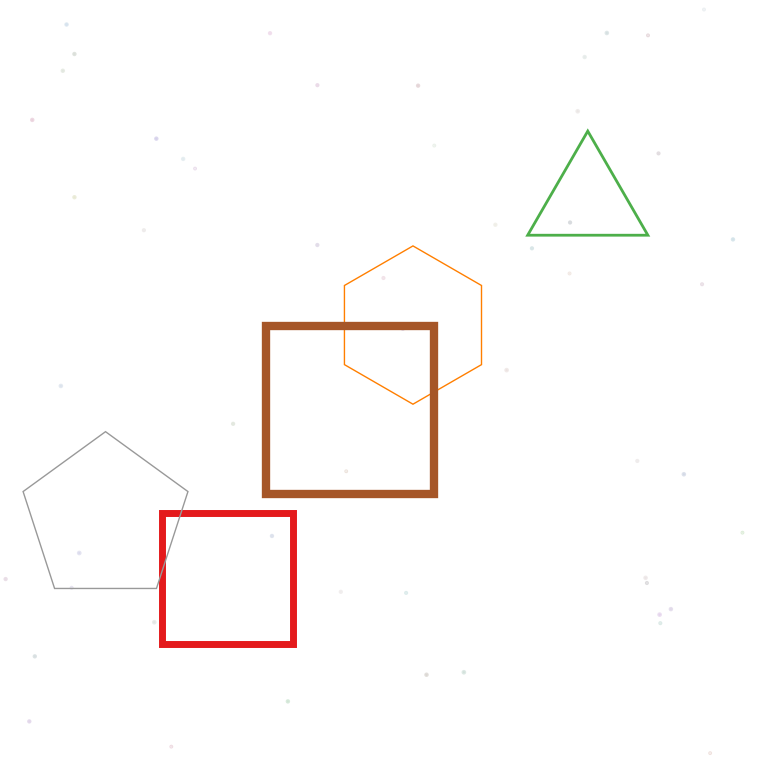[{"shape": "square", "thickness": 2.5, "radius": 0.43, "center": [0.296, 0.249]}, {"shape": "triangle", "thickness": 1, "radius": 0.45, "center": [0.763, 0.74]}, {"shape": "hexagon", "thickness": 0.5, "radius": 0.51, "center": [0.536, 0.578]}, {"shape": "square", "thickness": 3, "radius": 0.54, "center": [0.455, 0.468]}, {"shape": "pentagon", "thickness": 0.5, "radius": 0.56, "center": [0.137, 0.327]}]